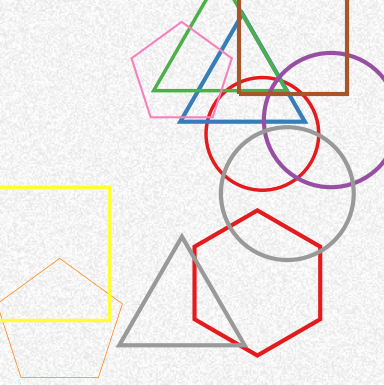[{"shape": "circle", "thickness": 2.5, "radius": 0.73, "center": [0.681, 0.652]}, {"shape": "hexagon", "thickness": 3, "radius": 0.94, "center": [0.669, 0.265]}, {"shape": "triangle", "thickness": 3, "radius": 0.93, "center": [0.63, 0.777]}, {"shape": "triangle", "thickness": 2.5, "radius": 1.0, "center": [0.572, 0.864]}, {"shape": "circle", "thickness": 3, "radius": 0.87, "center": [0.86, 0.688]}, {"shape": "pentagon", "thickness": 0.5, "radius": 0.86, "center": [0.155, 0.158]}, {"shape": "square", "thickness": 2.5, "radius": 0.87, "center": [0.109, 0.341]}, {"shape": "square", "thickness": 3, "radius": 0.7, "center": [0.76, 0.898]}, {"shape": "pentagon", "thickness": 1.5, "radius": 0.68, "center": [0.472, 0.806]}, {"shape": "circle", "thickness": 3, "radius": 0.86, "center": [0.746, 0.497]}, {"shape": "triangle", "thickness": 3, "radius": 0.94, "center": [0.473, 0.197]}]